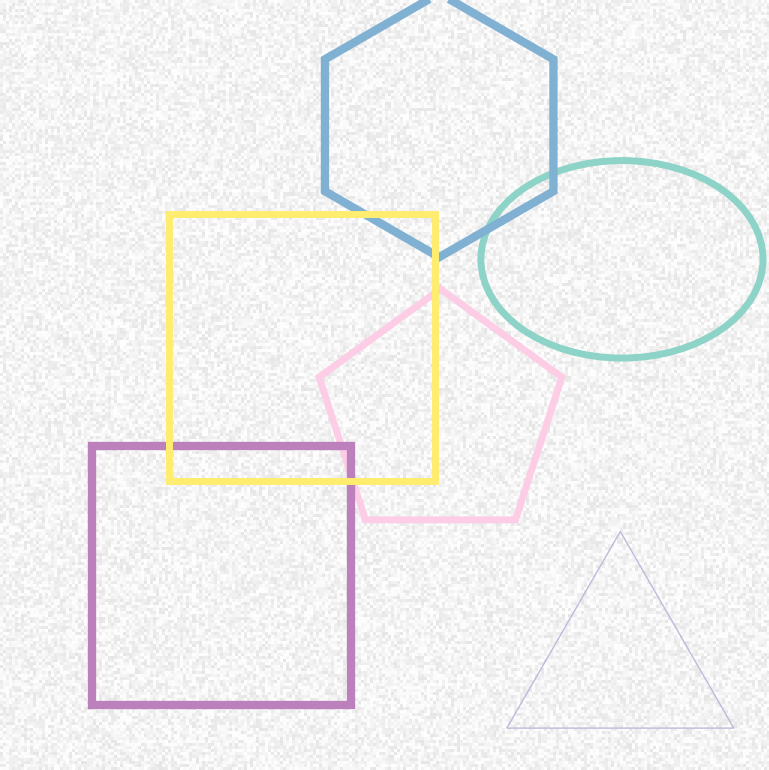[{"shape": "oval", "thickness": 2.5, "radius": 0.92, "center": [0.808, 0.663]}, {"shape": "triangle", "thickness": 0.5, "radius": 0.85, "center": [0.806, 0.14]}, {"shape": "hexagon", "thickness": 3, "radius": 0.86, "center": [0.57, 0.837]}, {"shape": "pentagon", "thickness": 2.5, "radius": 0.83, "center": [0.572, 0.459]}, {"shape": "square", "thickness": 3, "radius": 0.84, "center": [0.287, 0.252]}, {"shape": "square", "thickness": 2.5, "radius": 0.86, "center": [0.392, 0.549]}]